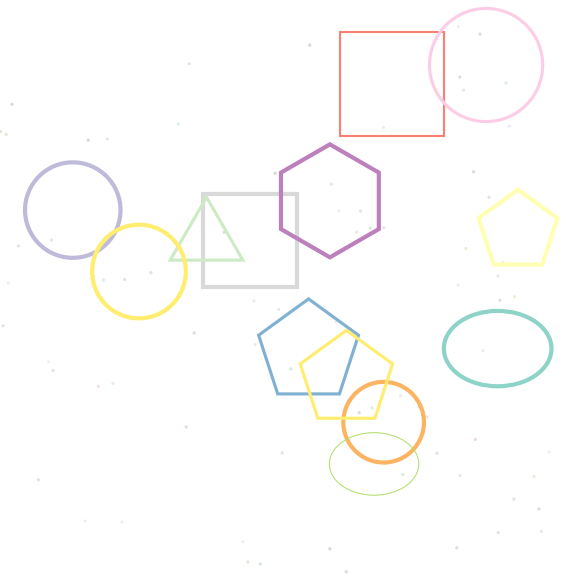[{"shape": "oval", "thickness": 2, "radius": 0.47, "center": [0.862, 0.396]}, {"shape": "pentagon", "thickness": 2, "radius": 0.36, "center": [0.897, 0.599]}, {"shape": "circle", "thickness": 2, "radius": 0.41, "center": [0.126, 0.635]}, {"shape": "square", "thickness": 1, "radius": 0.45, "center": [0.679, 0.854]}, {"shape": "pentagon", "thickness": 1.5, "radius": 0.45, "center": [0.534, 0.391]}, {"shape": "circle", "thickness": 2, "radius": 0.35, "center": [0.664, 0.268]}, {"shape": "oval", "thickness": 0.5, "radius": 0.39, "center": [0.648, 0.196]}, {"shape": "circle", "thickness": 1.5, "radius": 0.49, "center": [0.842, 0.887]}, {"shape": "square", "thickness": 2, "radius": 0.41, "center": [0.432, 0.583]}, {"shape": "hexagon", "thickness": 2, "radius": 0.49, "center": [0.571, 0.651]}, {"shape": "triangle", "thickness": 1.5, "radius": 0.36, "center": [0.358, 0.585]}, {"shape": "pentagon", "thickness": 1.5, "radius": 0.42, "center": [0.6, 0.343]}, {"shape": "circle", "thickness": 2, "radius": 0.41, "center": [0.241, 0.529]}]